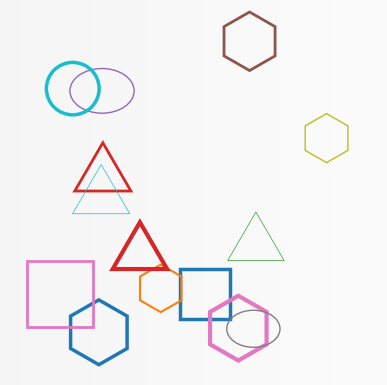[{"shape": "square", "thickness": 2.5, "radius": 0.32, "center": [0.529, 0.237]}, {"shape": "hexagon", "thickness": 2.5, "radius": 0.42, "center": [0.255, 0.137]}, {"shape": "hexagon", "thickness": 1.5, "radius": 0.31, "center": [0.415, 0.251]}, {"shape": "triangle", "thickness": 0.5, "radius": 0.42, "center": [0.66, 0.365]}, {"shape": "triangle", "thickness": 3, "radius": 0.41, "center": [0.361, 0.342]}, {"shape": "triangle", "thickness": 2, "radius": 0.42, "center": [0.265, 0.546]}, {"shape": "oval", "thickness": 1, "radius": 0.41, "center": [0.263, 0.764]}, {"shape": "hexagon", "thickness": 2, "radius": 0.38, "center": [0.644, 0.893]}, {"shape": "square", "thickness": 2, "radius": 0.43, "center": [0.155, 0.237]}, {"shape": "hexagon", "thickness": 3, "radius": 0.42, "center": [0.615, 0.148]}, {"shape": "oval", "thickness": 1, "radius": 0.34, "center": [0.654, 0.146]}, {"shape": "hexagon", "thickness": 1, "radius": 0.32, "center": [0.843, 0.641]}, {"shape": "triangle", "thickness": 0.5, "radius": 0.43, "center": [0.261, 0.487]}, {"shape": "circle", "thickness": 2.5, "radius": 0.34, "center": [0.188, 0.77]}]